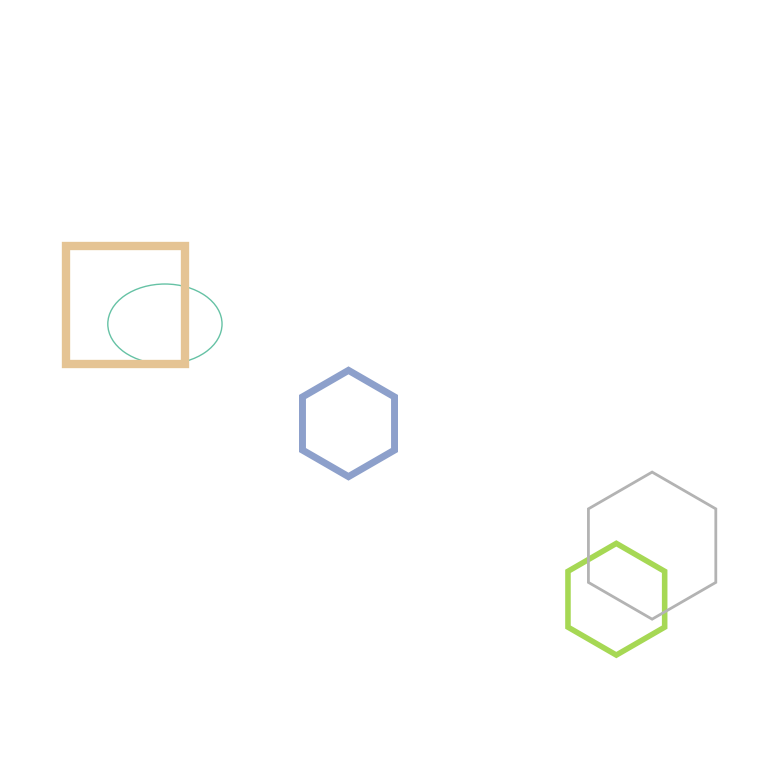[{"shape": "oval", "thickness": 0.5, "radius": 0.37, "center": [0.214, 0.579]}, {"shape": "hexagon", "thickness": 2.5, "radius": 0.35, "center": [0.453, 0.45]}, {"shape": "hexagon", "thickness": 2, "radius": 0.36, "center": [0.8, 0.222]}, {"shape": "square", "thickness": 3, "radius": 0.38, "center": [0.163, 0.604]}, {"shape": "hexagon", "thickness": 1, "radius": 0.48, "center": [0.847, 0.291]}]